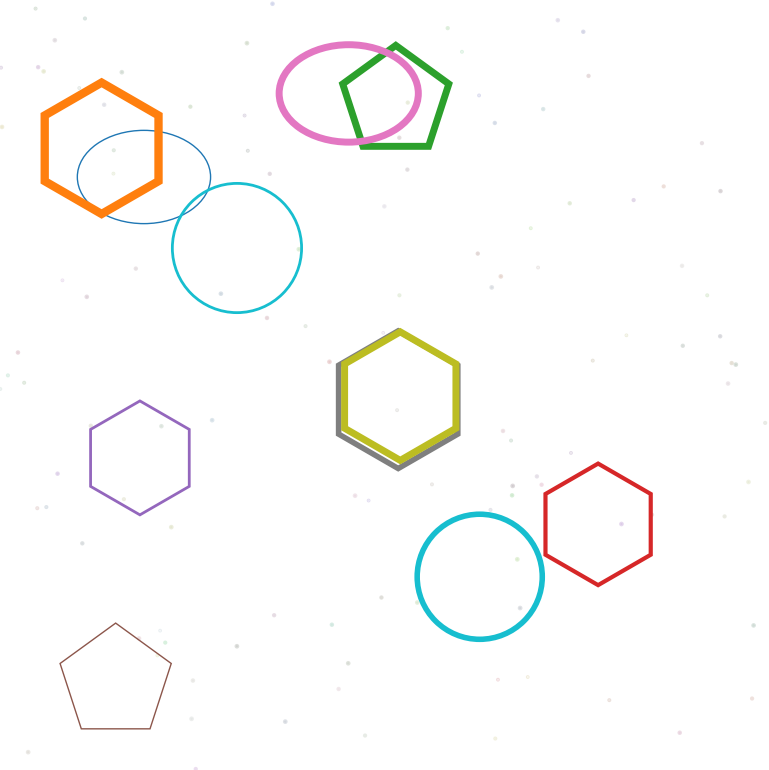[{"shape": "oval", "thickness": 0.5, "radius": 0.43, "center": [0.187, 0.77]}, {"shape": "hexagon", "thickness": 3, "radius": 0.43, "center": [0.132, 0.807]}, {"shape": "pentagon", "thickness": 2.5, "radius": 0.36, "center": [0.514, 0.869]}, {"shape": "hexagon", "thickness": 1.5, "radius": 0.39, "center": [0.777, 0.319]}, {"shape": "hexagon", "thickness": 1, "radius": 0.37, "center": [0.182, 0.405]}, {"shape": "pentagon", "thickness": 0.5, "radius": 0.38, "center": [0.15, 0.115]}, {"shape": "oval", "thickness": 2.5, "radius": 0.45, "center": [0.453, 0.879]}, {"shape": "hexagon", "thickness": 2, "radius": 0.45, "center": [0.517, 0.481]}, {"shape": "hexagon", "thickness": 2.5, "radius": 0.42, "center": [0.52, 0.486]}, {"shape": "circle", "thickness": 1, "radius": 0.42, "center": [0.308, 0.678]}, {"shape": "circle", "thickness": 2, "radius": 0.41, "center": [0.623, 0.251]}]